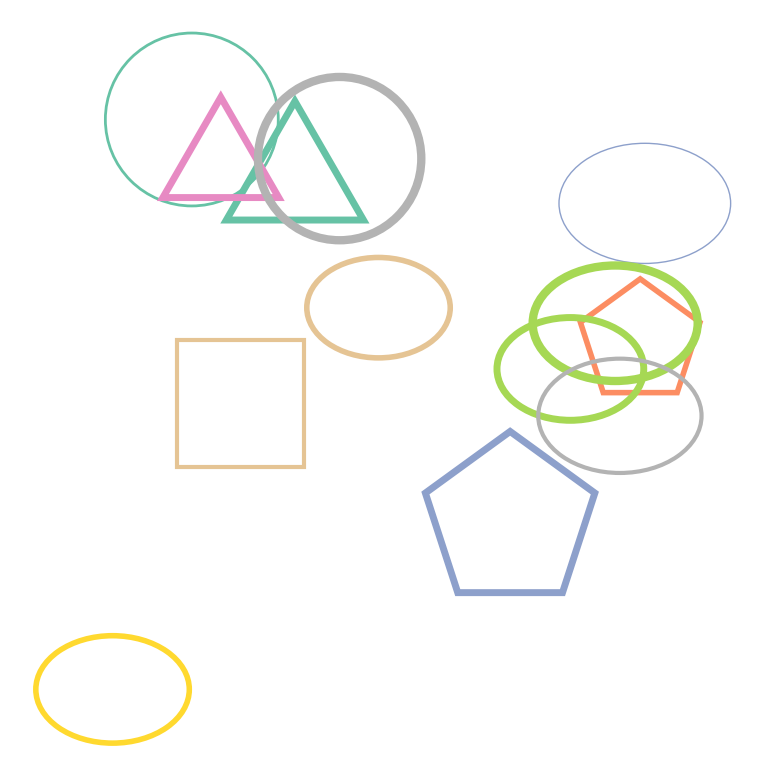[{"shape": "circle", "thickness": 1, "radius": 0.56, "center": [0.249, 0.845]}, {"shape": "triangle", "thickness": 2.5, "radius": 0.51, "center": [0.383, 0.766]}, {"shape": "pentagon", "thickness": 2, "radius": 0.41, "center": [0.831, 0.556]}, {"shape": "pentagon", "thickness": 2.5, "radius": 0.58, "center": [0.662, 0.324]}, {"shape": "oval", "thickness": 0.5, "radius": 0.56, "center": [0.837, 0.736]}, {"shape": "triangle", "thickness": 2.5, "radius": 0.43, "center": [0.287, 0.787]}, {"shape": "oval", "thickness": 3, "radius": 0.54, "center": [0.799, 0.58]}, {"shape": "oval", "thickness": 2.5, "radius": 0.48, "center": [0.741, 0.521]}, {"shape": "oval", "thickness": 2, "radius": 0.5, "center": [0.146, 0.105]}, {"shape": "square", "thickness": 1.5, "radius": 0.41, "center": [0.312, 0.476]}, {"shape": "oval", "thickness": 2, "radius": 0.47, "center": [0.492, 0.6]}, {"shape": "oval", "thickness": 1.5, "radius": 0.53, "center": [0.805, 0.46]}, {"shape": "circle", "thickness": 3, "radius": 0.53, "center": [0.441, 0.794]}]